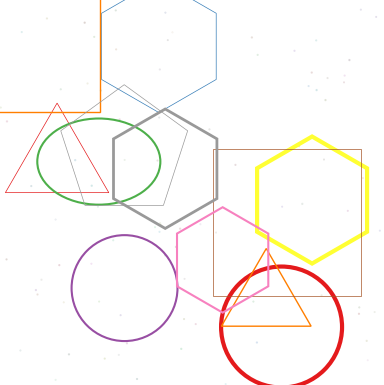[{"shape": "circle", "thickness": 3, "radius": 0.79, "center": [0.731, 0.151]}, {"shape": "triangle", "thickness": 0.5, "radius": 0.78, "center": [0.148, 0.577]}, {"shape": "hexagon", "thickness": 0.5, "radius": 0.86, "center": [0.413, 0.88]}, {"shape": "oval", "thickness": 1.5, "radius": 0.8, "center": [0.257, 0.58]}, {"shape": "circle", "thickness": 1.5, "radius": 0.69, "center": [0.323, 0.252]}, {"shape": "square", "thickness": 1, "radius": 0.77, "center": [0.107, 0.863]}, {"shape": "triangle", "thickness": 1, "radius": 0.67, "center": [0.692, 0.22]}, {"shape": "hexagon", "thickness": 3, "radius": 0.82, "center": [0.811, 0.48]}, {"shape": "square", "thickness": 0.5, "radius": 0.96, "center": [0.745, 0.423]}, {"shape": "hexagon", "thickness": 1.5, "radius": 0.68, "center": [0.578, 0.325]}, {"shape": "pentagon", "thickness": 0.5, "radius": 0.87, "center": [0.323, 0.607]}, {"shape": "hexagon", "thickness": 2, "radius": 0.78, "center": [0.429, 0.562]}]